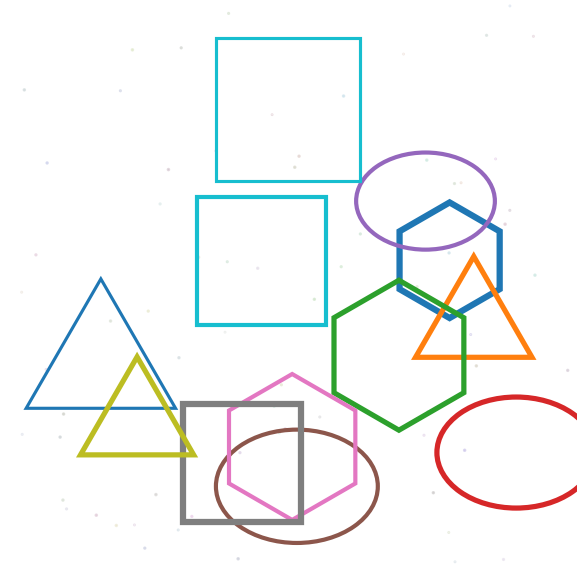[{"shape": "hexagon", "thickness": 3, "radius": 0.5, "center": [0.779, 0.549]}, {"shape": "triangle", "thickness": 1.5, "radius": 0.75, "center": [0.175, 0.367]}, {"shape": "triangle", "thickness": 2.5, "radius": 0.58, "center": [0.82, 0.439]}, {"shape": "hexagon", "thickness": 2.5, "radius": 0.65, "center": [0.691, 0.384]}, {"shape": "oval", "thickness": 2.5, "radius": 0.69, "center": [0.894, 0.215]}, {"shape": "oval", "thickness": 2, "radius": 0.6, "center": [0.737, 0.651]}, {"shape": "oval", "thickness": 2, "radius": 0.7, "center": [0.514, 0.157]}, {"shape": "hexagon", "thickness": 2, "radius": 0.63, "center": [0.506, 0.225]}, {"shape": "square", "thickness": 3, "radius": 0.51, "center": [0.419, 0.197]}, {"shape": "triangle", "thickness": 2.5, "radius": 0.57, "center": [0.237, 0.268]}, {"shape": "square", "thickness": 2, "radius": 0.56, "center": [0.452, 0.547]}, {"shape": "square", "thickness": 1.5, "radius": 0.62, "center": [0.498, 0.809]}]